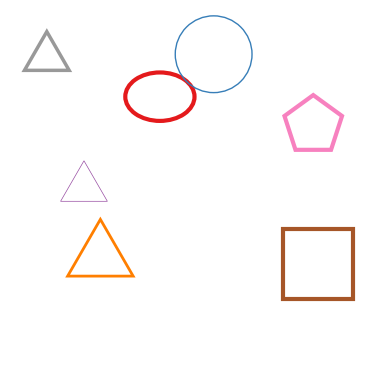[{"shape": "oval", "thickness": 3, "radius": 0.45, "center": [0.415, 0.749]}, {"shape": "circle", "thickness": 1, "radius": 0.5, "center": [0.555, 0.859]}, {"shape": "triangle", "thickness": 0.5, "radius": 0.35, "center": [0.218, 0.512]}, {"shape": "triangle", "thickness": 2, "radius": 0.49, "center": [0.261, 0.332]}, {"shape": "square", "thickness": 3, "radius": 0.46, "center": [0.825, 0.315]}, {"shape": "pentagon", "thickness": 3, "radius": 0.39, "center": [0.814, 0.674]}, {"shape": "triangle", "thickness": 2.5, "radius": 0.34, "center": [0.122, 0.851]}]